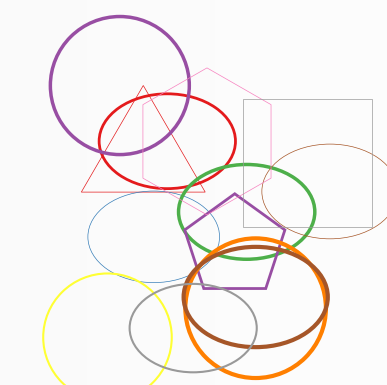[{"shape": "triangle", "thickness": 0.5, "radius": 0.92, "center": [0.37, 0.593]}, {"shape": "oval", "thickness": 2, "radius": 0.88, "center": [0.432, 0.633]}, {"shape": "oval", "thickness": 0.5, "radius": 0.85, "center": [0.397, 0.385]}, {"shape": "oval", "thickness": 2.5, "radius": 0.88, "center": [0.637, 0.45]}, {"shape": "circle", "thickness": 2.5, "radius": 0.9, "center": [0.309, 0.778]}, {"shape": "pentagon", "thickness": 2, "radius": 0.68, "center": [0.606, 0.361]}, {"shape": "circle", "thickness": 3, "radius": 0.91, "center": [0.66, 0.2]}, {"shape": "circle", "thickness": 1.5, "radius": 0.83, "center": [0.277, 0.124]}, {"shape": "oval", "thickness": 0.5, "radius": 0.88, "center": [0.852, 0.503]}, {"shape": "oval", "thickness": 3, "radius": 0.93, "center": [0.66, 0.229]}, {"shape": "hexagon", "thickness": 0.5, "radius": 0.95, "center": [0.534, 0.633]}, {"shape": "oval", "thickness": 1.5, "radius": 0.82, "center": [0.499, 0.148]}, {"shape": "square", "thickness": 0.5, "radius": 0.83, "center": [0.793, 0.576]}]